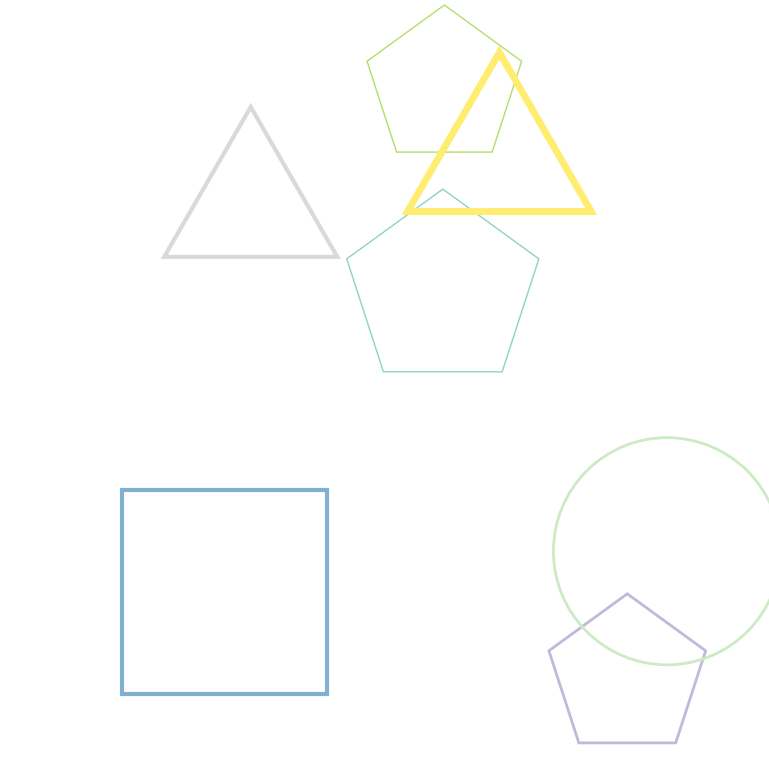[{"shape": "pentagon", "thickness": 0.5, "radius": 0.66, "center": [0.575, 0.623]}, {"shape": "pentagon", "thickness": 1, "radius": 0.54, "center": [0.815, 0.122]}, {"shape": "square", "thickness": 1.5, "radius": 0.66, "center": [0.291, 0.231]}, {"shape": "pentagon", "thickness": 0.5, "radius": 0.53, "center": [0.577, 0.888]}, {"shape": "triangle", "thickness": 1.5, "radius": 0.65, "center": [0.326, 0.731]}, {"shape": "circle", "thickness": 1, "radius": 0.74, "center": [0.866, 0.284]}, {"shape": "triangle", "thickness": 2.5, "radius": 0.69, "center": [0.649, 0.794]}]